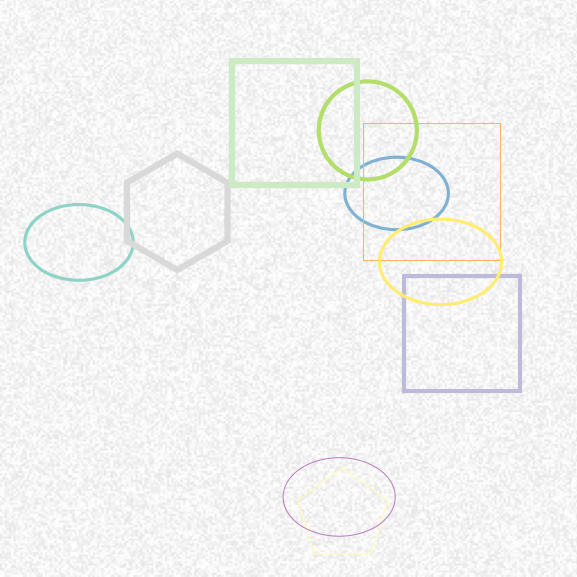[{"shape": "oval", "thickness": 1.5, "radius": 0.47, "center": [0.137, 0.579]}, {"shape": "pentagon", "thickness": 0.5, "radius": 0.41, "center": [0.593, 0.107]}, {"shape": "square", "thickness": 2, "radius": 0.5, "center": [0.8, 0.422]}, {"shape": "oval", "thickness": 1.5, "radius": 0.45, "center": [0.687, 0.664]}, {"shape": "square", "thickness": 0.5, "radius": 0.59, "center": [0.747, 0.668]}, {"shape": "circle", "thickness": 2, "radius": 0.42, "center": [0.637, 0.773]}, {"shape": "hexagon", "thickness": 3, "radius": 0.5, "center": [0.307, 0.632]}, {"shape": "oval", "thickness": 0.5, "radius": 0.49, "center": [0.587, 0.139]}, {"shape": "square", "thickness": 3, "radius": 0.54, "center": [0.51, 0.786]}, {"shape": "oval", "thickness": 1.5, "radius": 0.53, "center": [0.763, 0.546]}]